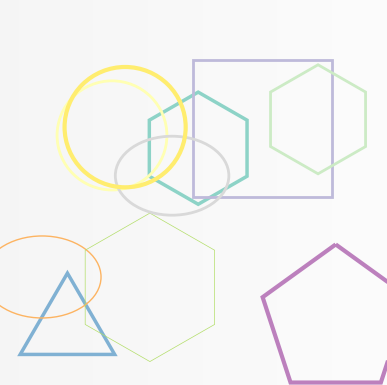[{"shape": "hexagon", "thickness": 2.5, "radius": 0.73, "center": [0.511, 0.615]}, {"shape": "circle", "thickness": 2, "radius": 0.71, "center": [0.289, 0.648]}, {"shape": "square", "thickness": 2, "radius": 0.89, "center": [0.677, 0.667]}, {"shape": "triangle", "thickness": 2.5, "radius": 0.7, "center": [0.174, 0.15]}, {"shape": "oval", "thickness": 1, "radius": 0.76, "center": [0.109, 0.281]}, {"shape": "hexagon", "thickness": 0.5, "radius": 0.96, "center": [0.387, 0.254]}, {"shape": "oval", "thickness": 2, "radius": 0.73, "center": [0.444, 0.544]}, {"shape": "pentagon", "thickness": 3, "radius": 0.99, "center": [0.866, 0.167]}, {"shape": "hexagon", "thickness": 2, "radius": 0.71, "center": [0.821, 0.69]}, {"shape": "circle", "thickness": 3, "radius": 0.78, "center": [0.323, 0.67]}]